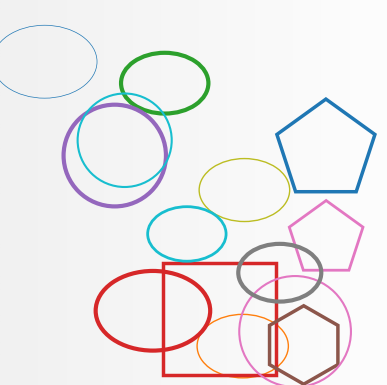[{"shape": "oval", "thickness": 0.5, "radius": 0.68, "center": [0.115, 0.84]}, {"shape": "pentagon", "thickness": 2.5, "radius": 0.66, "center": [0.841, 0.61]}, {"shape": "oval", "thickness": 1, "radius": 0.59, "center": [0.626, 0.101]}, {"shape": "oval", "thickness": 3, "radius": 0.56, "center": [0.425, 0.784]}, {"shape": "square", "thickness": 2.5, "radius": 0.73, "center": [0.567, 0.172]}, {"shape": "oval", "thickness": 3, "radius": 0.74, "center": [0.395, 0.193]}, {"shape": "circle", "thickness": 3, "radius": 0.66, "center": [0.296, 0.596]}, {"shape": "hexagon", "thickness": 2.5, "radius": 0.51, "center": [0.784, 0.104]}, {"shape": "pentagon", "thickness": 2, "radius": 0.5, "center": [0.842, 0.379]}, {"shape": "circle", "thickness": 1.5, "radius": 0.72, "center": [0.762, 0.139]}, {"shape": "oval", "thickness": 3, "radius": 0.54, "center": [0.722, 0.292]}, {"shape": "oval", "thickness": 1, "radius": 0.58, "center": [0.631, 0.506]}, {"shape": "oval", "thickness": 2, "radius": 0.51, "center": [0.482, 0.392]}, {"shape": "circle", "thickness": 1.5, "radius": 0.61, "center": [0.322, 0.636]}]